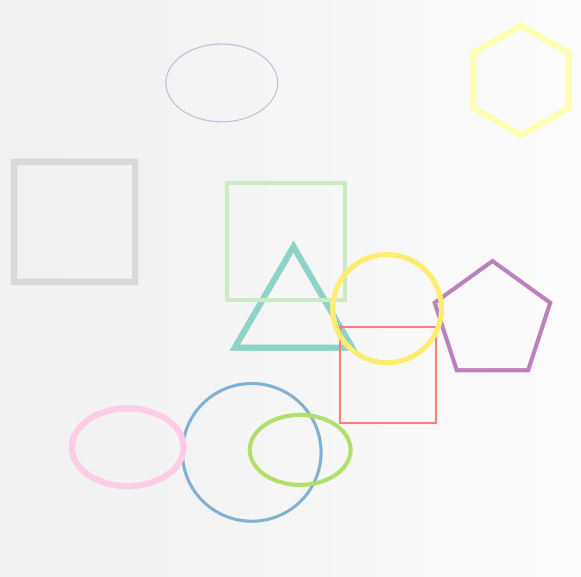[{"shape": "triangle", "thickness": 3, "radius": 0.58, "center": [0.505, 0.455]}, {"shape": "hexagon", "thickness": 3, "radius": 0.47, "center": [0.896, 0.86]}, {"shape": "oval", "thickness": 0.5, "radius": 0.48, "center": [0.382, 0.856]}, {"shape": "square", "thickness": 1, "radius": 0.41, "center": [0.667, 0.35]}, {"shape": "circle", "thickness": 1.5, "radius": 0.6, "center": [0.433, 0.216]}, {"shape": "oval", "thickness": 2, "radius": 0.43, "center": [0.516, 0.22]}, {"shape": "oval", "thickness": 3, "radius": 0.48, "center": [0.22, 0.225]}, {"shape": "square", "thickness": 3, "radius": 0.52, "center": [0.128, 0.615]}, {"shape": "pentagon", "thickness": 2, "radius": 0.52, "center": [0.847, 0.443]}, {"shape": "square", "thickness": 2, "radius": 0.51, "center": [0.491, 0.581]}, {"shape": "circle", "thickness": 2.5, "radius": 0.47, "center": [0.666, 0.465]}]